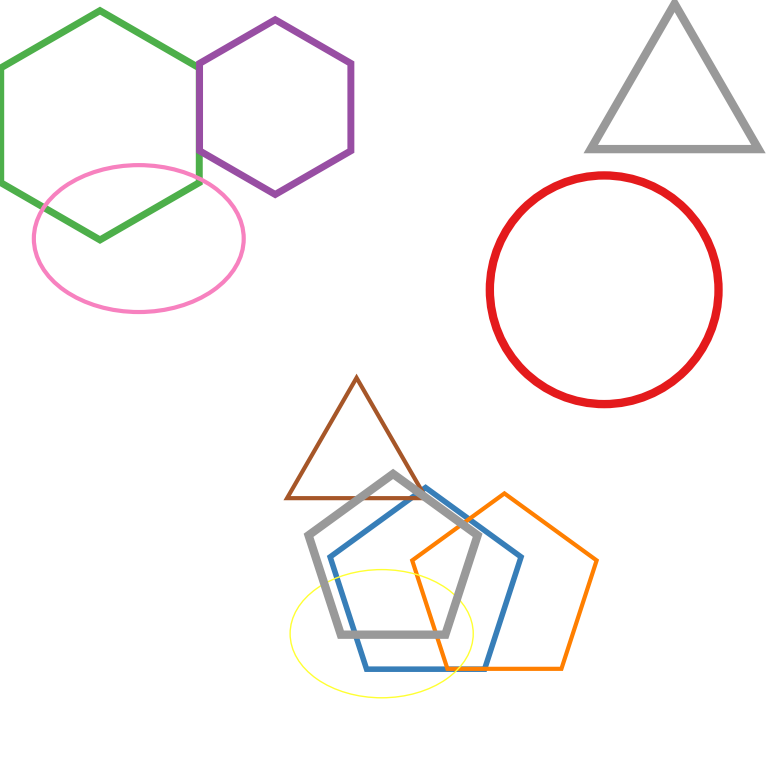[{"shape": "circle", "thickness": 3, "radius": 0.74, "center": [0.785, 0.624]}, {"shape": "pentagon", "thickness": 2, "radius": 0.65, "center": [0.553, 0.236]}, {"shape": "hexagon", "thickness": 2.5, "radius": 0.74, "center": [0.13, 0.837]}, {"shape": "hexagon", "thickness": 2.5, "radius": 0.57, "center": [0.357, 0.861]}, {"shape": "pentagon", "thickness": 1.5, "radius": 0.63, "center": [0.655, 0.233]}, {"shape": "oval", "thickness": 0.5, "radius": 0.59, "center": [0.496, 0.177]}, {"shape": "triangle", "thickness": 1.5, "radius": 0.52, "center": [0.463, 0.405]}, {"shape": "oval", "thickness": 1.5, "radius": 0.68, "center": [0.18, 0.69]}, {"shape": "triangle", "thickness": 3, "radius": 0.63, "center": [0.876, 0.869]}, {"shape": "pentagon", "thickness": 3, "radius": 0.58, "center": [0.511, 0.269]}]